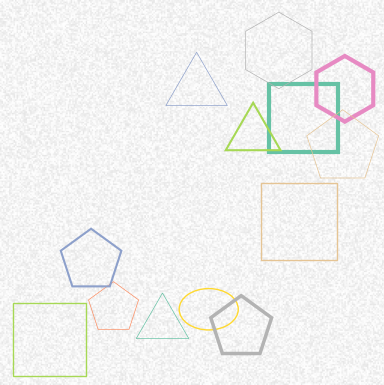[{"shape": "square", "thickness": 3, "radius": 0.44, "center": [0.788, 0.693]}, {"shape": "triangle", "thickness": 0.5, "radius": 0.39, "center": [0.422, 0.16]}, {"shape": "pentagon", "thickness": 0.5, "radius": 0.34, "center": [0.295, 0.2]}, {"shape": "pentagon", "thickness": 1.5, "radius": 0.41, "center": [0.237, 0.323]}, {"shape": "triangle", "thickness": 0.5, "radius": 0.46, "center": [0.511, 0.772]}, {"shape": "hexagon", "thickness": 3, "radius": 0.43, "center": [0.896, 0.769]}, {"shape": "triangle", "thickness": 1.5, "radius": 0.41, "center": [0.657, 0.651]}, {"shape": "square", "thickness": 1, "radius": 0.48, "center": [0.128, 0.119]}, {"shape": "oval", "thickness": 1, "radius": 0.38, "center": [0.542, 0.197]}, {"shape": "pentagon", "thickness": 0.5, "radius": 0.49, "center": [0.89, 0.617]}, {"shape": "square", "thickness": 1, "radius": 0.5, "center": [0.777, 0.425]}, {"shape": "hexagon", "thickness": 0.5, "radius": 0.5, "center": [0.724, 0.869]}, {"shape": "pentagon", "thickness": 2.5, "radius": 0.42, "center": [0.626, 0.149]}]